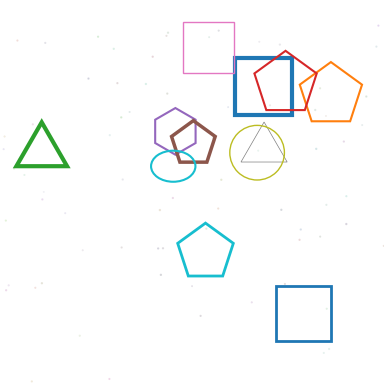[{"shape": "square", "thickness": 2, "radius": 0.36, "center": [0.789, 0.185]}, {"shape": "square", "thickness": 3, "radius": 0.37, "center": [0.685, 0.775]}, {"shape": "pentagon", "thickness": 1.5, "radius": 0.43, "center": [0.859, 0.754]}, {"shape": "triangle", "thickness": 3, "radius": 0.38, "center": [0.108, 0.606]}, {"shape": "pentagon", "thickness": 1.5, "radius": 0.43, "center": [0.742, 0.783]}, {"shape": "hexagon", "thickness": 1.5, "radius": 0.3, "center": [0.456, 0.659]}, {"shape": "pentagon", "thickness": 2.5, "radius": 0.3, "center": [0.502, 0.627]}, {"shape": "square", "thickness": 1, "radius": 0.33, "center": [0.542, 0.877]}, {"shape": "triangle", "thickness": 0.5, "radius": 0.35, "center": [0.686, 0.614]}, {"shape": "circle", "thickness": 1, "radius": 0.35, "center": [0.668, 0.603]}, {"shape": "oval", "thickness": 1.5, "radius": 0.29, "center": [0.45, 0.568]}, {"shape": "pentagon", "thickness": 2, "radius": 0.38, "center": [0.534, 0.345]}]